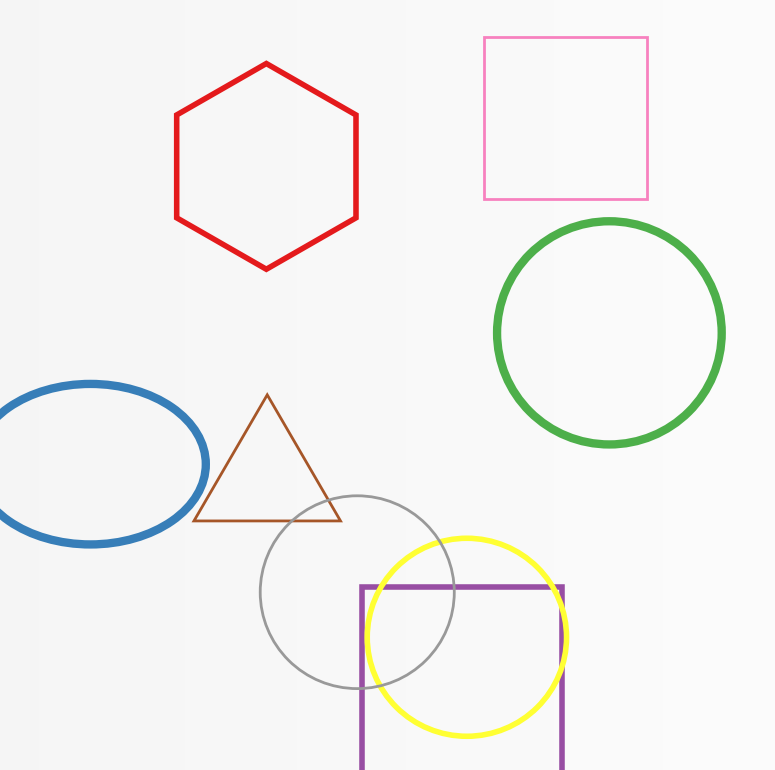[{"shape": "hexagon", "thickness": 2, "radius": 0.67, "center": [0.344, 0.784]}, {"shape": "oval", "thickness": 3, "radius": 0.74, "center": [0.117, 0.397]}, {"shape": "circle", "thickness": 3, "radius": 0.72, "center": [0.786, 0.568]}, {"shape": "square", "thickness": 2, "radius": 0.64, "center": [0.596, 0.109]}, {"shape": "circle", "thickness": 2, "radius": 0.64, "center": [0.602, 0.172]}, {"shape": "triangle", "thickness": 1, "radius": 0.55, "center": [0.345, 0.378]}, {"shape": "square", "thickness": 1, "radius": 0.53, "center": [0.73, 0.847]}, {"shape": "circle", "thickness": 1, "radius": 0.63, "center": [0.461, 0.231]}]